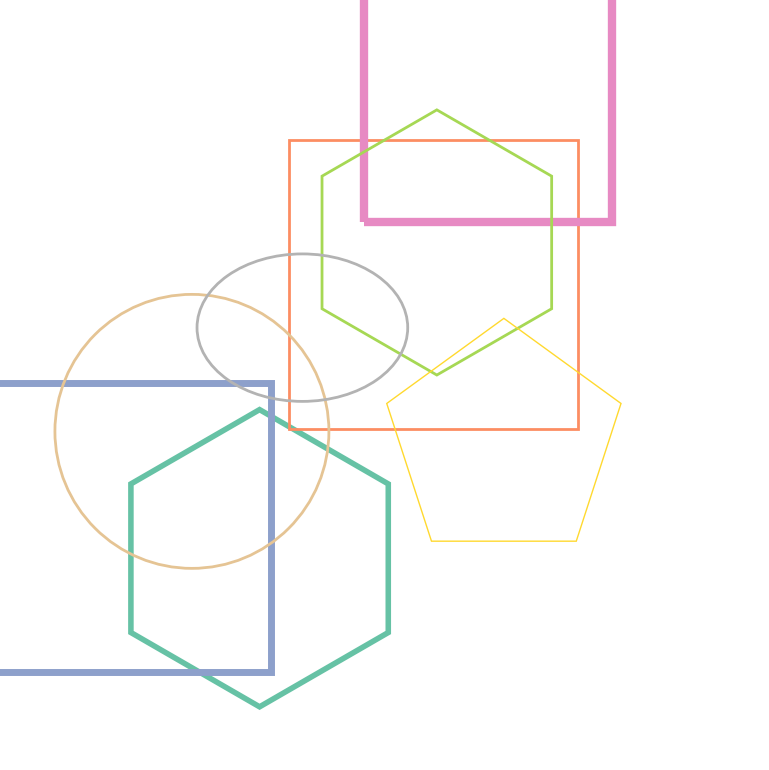[{"shape": "hexagon", "thickness": 2, "radius": 0.96, "center": [0.337, 0.275]}, {"shape": "square", "thickness": 1, "radius": 0.94, "center": [0.562, 0.63]}, {"shape": "square", "thickness": 2.5, "radius": 0.94, "center": [0.165, 0.315]}, {"shape": "square", "thickness": 3, "radius": 0.81, "center": [0.634, 0.873]}, {"shape": "hexagon", "thickness": 1, "radius": 0.86, "center": [0.567, 0.685]}, {"shape": "pentagon", "thickness": 0.5, "radius": 0.8, "center": [0.654, 0.427]}, {"shape": "circle", "thickness": 1, "radius": 0.89, "center": [0.249, 0.44]}, {"shape": "oval", "thickness": 1, "radius": 0.68, "center": [0.393, 0.574]}]